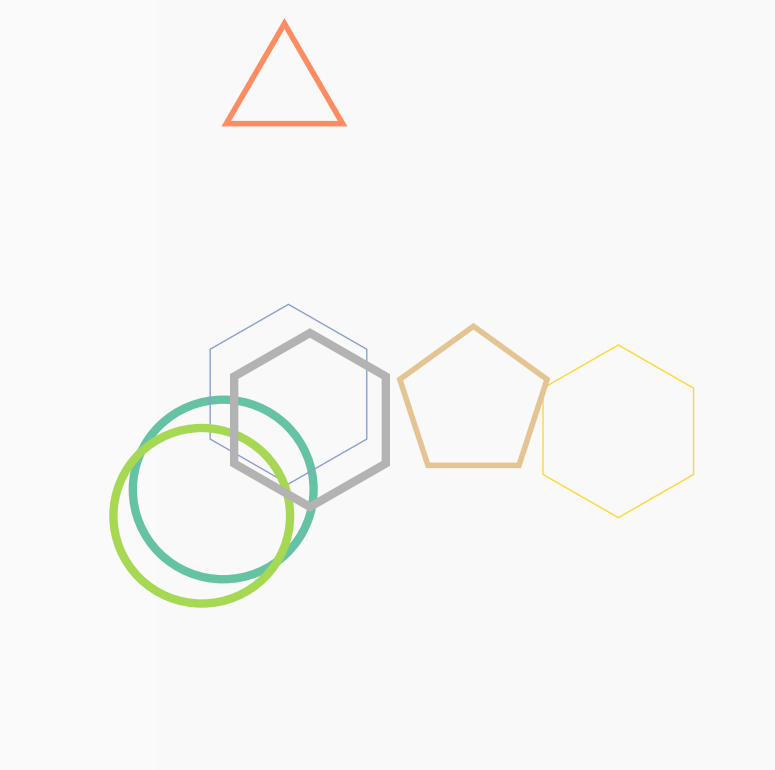[{"shape": "circle", "thickness": 3, "radius": 0.58, "center": [0.288, 0.364]}, {"shape": "triangle", "thickness": 2, "radius": 0.43, "center": [0.367, 0.883]}, {"shape": "hexagon", "thickness": 0.5, "radius": 0.58, "center": [0.372, 0.488]}, {"shape": "circle", "thickness": 3, "radius": 0.57, "center": [0.26, 0.33]}, {"shape": "hexagon", "thickness": 0.5, "radius": 0.56, "center": [0.798, 0.44]}, {"shape": "pentagon", "thickness": 2, "radius": 0.5, "center": [0.611, 0.476]}, {"shape": "hexagon", "thickness": 3, "radius": 0.56, "center": [0.4, 0.455]}]